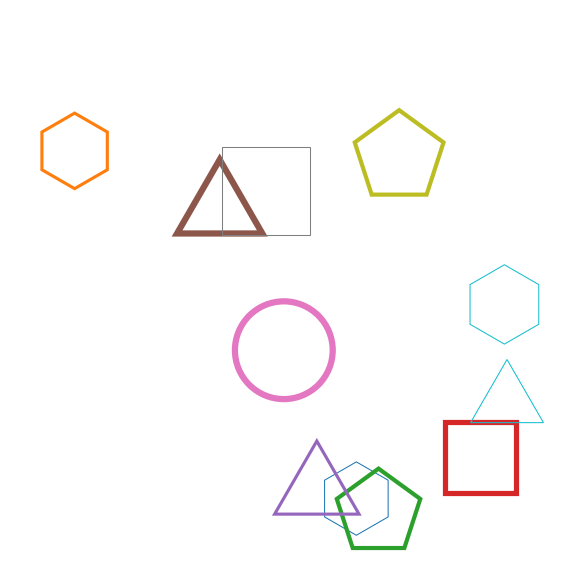[{"shape": "hexagon", "thickness": 0.5, "radius": 0.32, "center": [0.617, 0.136]}, {"shape": "hexagon", "thickness": 1.5, "radius": 0.33, "center": [0.129, 0.738]}, {"shape": "pentagon", "thickness": 2, "radius": 0.38, "center": [0.655, 0.112]}, {"shape": "square", "thickness": 2.5, "radius": 0.31, "center": [0.832, 0.207]}, {"shape": "triangle", "thickness": 1.5, "radius": 0.42, "center": [0.549, 0.151]}, {"shape": "triangle", "thickness": 3, "radius": 0.43, "center": [0.38, 0.637]}, {"shape": "circle", "thickness": 3, "radius": 0.42, "center": [0.491, 0.393]}, {"shape": "square", "thickness": 0.5, "radius": 0.38, "center": [0.46, 0.668]}, {"shape": "pentagon", "thickness": 2, "radius": 0.4, "center": [0.691, 0.728]}, {"shape": "hexagon", "thickness": 0.5, "radius": 0.34, "center": [0.873, 0.472]}, {"shape": "triangle", "thickness": 0.5, "radius": 0.36, "center": [0.878, 0.304]}]